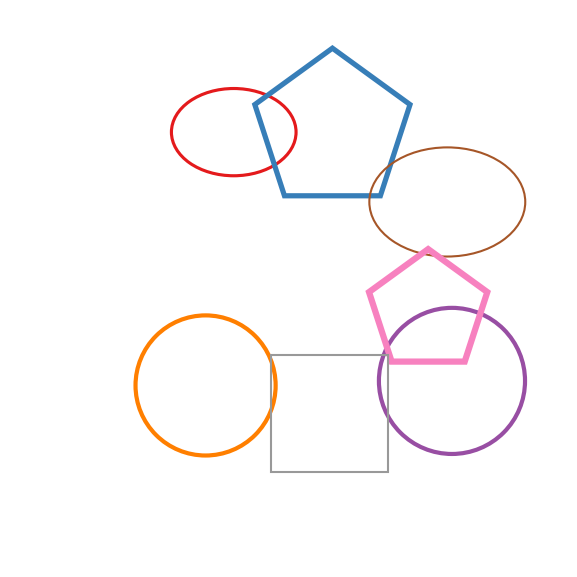[{"shape": "oval", "thickness": 1.5, "radius": 0.54, "center": [0.405, 0.77]}, {"shape": "pentagon", "thickness": 2.5, "radius": 0.71, "center": [0.576, 0.774]}, {"shape": "circle", "thickness": 2, "radius": 0.63, "center": [0.783, 0.34]}, {"shape": "circle", "thickness": 2, "radius": 0.61, "center": [0.356, 0.332]}, {"shape": "oval", "thickness": 1, "radius": 0.67, "center": [0.775, 0.649]}, {"shape": "pentagon", "thickness": 3, "radius": 0.54, "center": [0.741, 0.46]}, {"shape": "square", "thickness": 1, "radius": 0.51, "center": [0.571, 0.284]}]